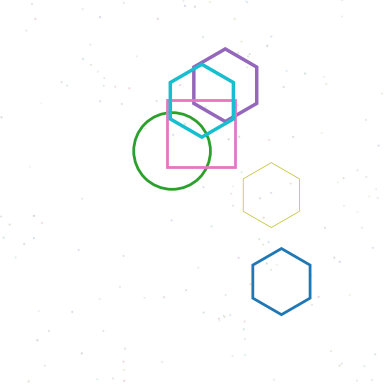[{"shape": "hexagon", "thickness": 2, "radius": 0.43, "center": [0.731, 0.269]}, {"shape": "circle", "thickness": 2, "radius": 0.5, "center": [0.447, 0.608]}, {"shape": "hexagon", "thickness": 2.5, "radius": 0.47, "center": [0.585, 0.779]}, {"shape": "square", "thickness": 2, "radius": 0.44, "center": [0.522, 0.653]}, {"shape": "hexagon", "thickness": 0.5, "radius": 0.42, "center": [0.705, 0.493]}, {"shape": "hexagon", "thickness": 2.5, "radius": 0.47, "center": [0.524, 0.738]}]